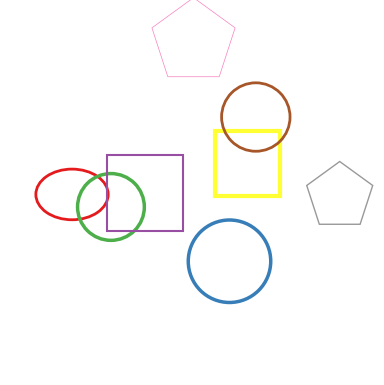[{"shape": "oval", "thickness": 2, "radius": 0.47, "center": [0.187, 0.495]}, {"shape": "circle", "thickness": 2.5, "radius": 0.54, "center": [0.596, 0.321]}, {"shape": "circle", "thickness": 2.5, "radius": 0.43, "center": [0.288, 0.462]}, {"shape": "square", "thickness": 1.5, "radius": 0.5, "center": [0.376, 0.499]}, {"shape": "square", "thickness": 3, "radius": 0.42, "center": [0.644, 0.575]}, {"shape": "circle", "thickness": 2, "radius": 0.44, "center": [0.664, 0.696]}, {"shape": "pentagon", "thickness": 0.5, "radius": 0.57, "center": [0.503, 0.893]}, {"shape": "pentagon", "thickness": 1, "radius": 0.45, "center": [0.882, 0.49]}]